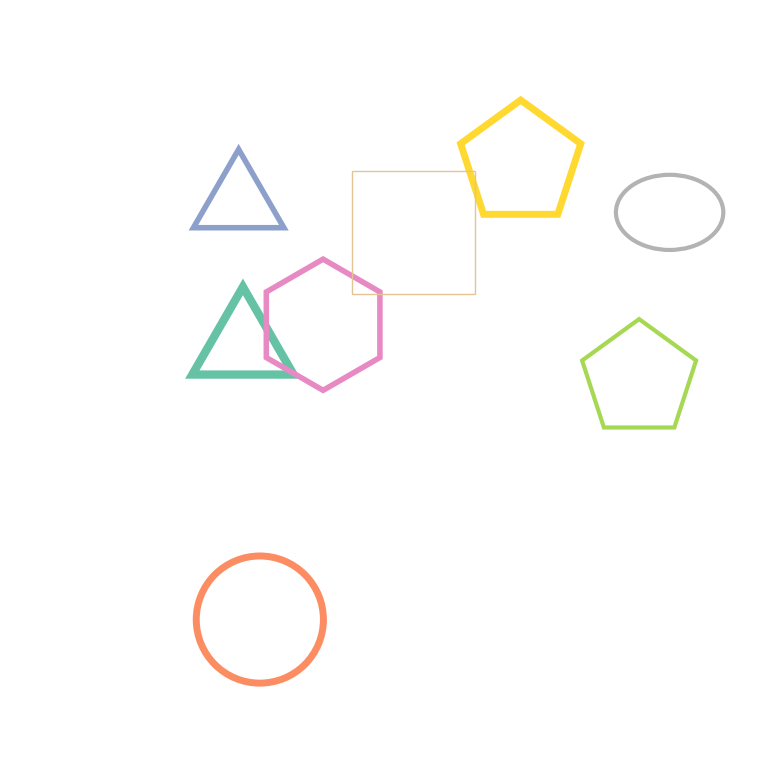[{"shape": "triangle", "thickness": 3, "radius": 0.38, "center": [0.315, 0.552]}, {"shape": "circle", "thickness": 2.5, "radius": 0.41, "center": [0.337, 0.195]}, {"shape": "triangle", "thickness": 2, "radius": 0.34, "center": [0.31, 0.738]}, {"shape": "hexagon", "thickness": 2, "radius": 0.43, "center": [0.42, 0.578]}, {"shape": "pentagon", "thickness": 1.5, "radius": 0.39, "center": [0.83, 0.508]}, {"shape": "pentagon", "thickness": 2.5, "radius": 0.41, "center": [0.676, 0.788]}, {"shape": "square", "thickness": 0.5, "radius": 0.4, "center": [0.537, 0.698]}, {"shape": "oval", "thickness": 1.5, "radius": 0.35, "center": [0.87, 0.724]}]